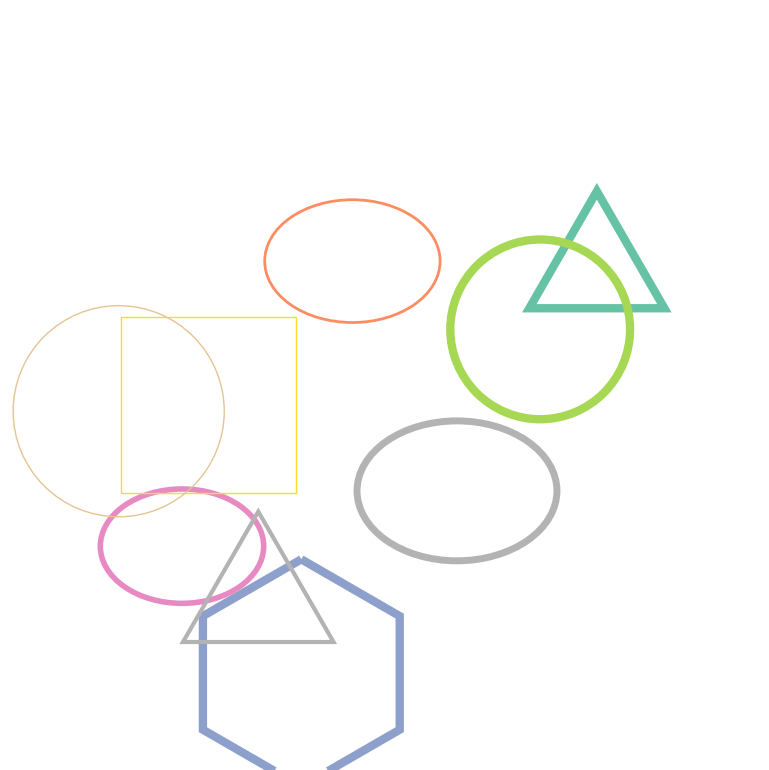[{"shape": "triangle", "thickness": 3, "radius": 0.51, "center": [0.775, 0.65]}, {"shape": "oval", "thickness": 1, "radius": 0.57, "center": [0.458, 0.661]}, {"shape": "hexagon", "thickness": 3, "radius": 0.74, "center": [0.391, 0.126]}, {"shape": "oval", "thickness": 2, "radius": 0.53, "center": [0.236, 0.291]}, {"shape": "circle", "thickness": 3, "radius": 0.58, "center": [0.702, 0.572]}, {"shape": "square", "thickness": 0.5, "radius": 0.57, "center": [0.271, 0.474]}, {"shape": "circle", "thickness": 0.5, "radius": 0.69, "center": [0.154, 0.466]}, {"shape": "triangle", "thickness": 1.5, "radius": 0.56, "center": [0.335, 0.223]}, {"shape": "oval", "thickness": 2.5, "radius": 0.65, "center": [0.593, 0.363]}]